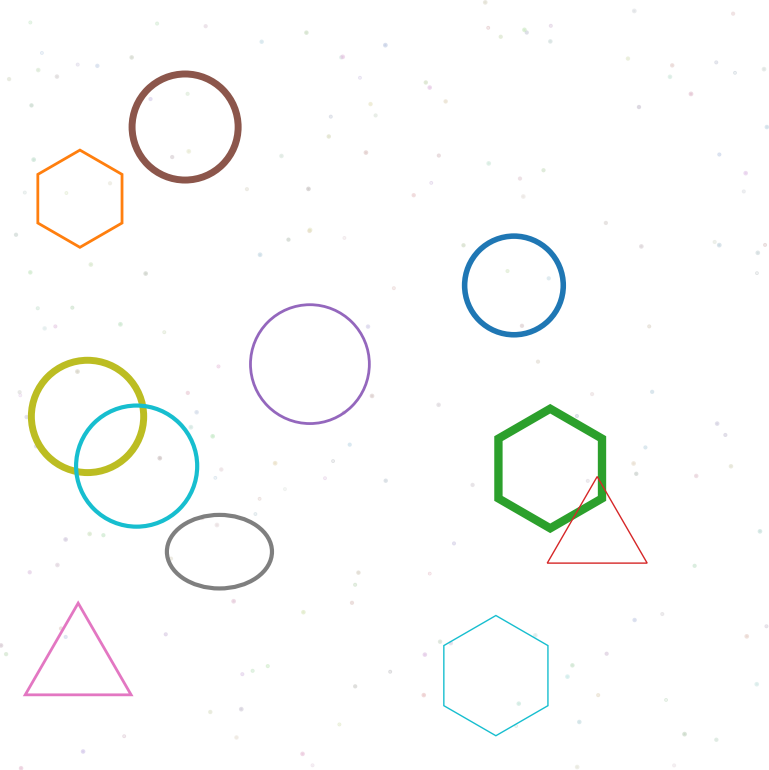[{"shape": "circle", "thickness": 2, "radius": 0.32, "center": [0.667, 0.629]}, {"shape": "hexagon", "thickness": 1, "radius": 0.32, "center": [0.104, 0.742]}, {"shape": "hexagon", "thickness": 3, "radius": 0.39, "center": [0.715, 0.392]}, {"shape": "triangle", "thickness": 0.5, "radius": 0.37, "center": [0.776, 0.306]}, {"shape": "circle", "thickness": 1, "radius": 0.39, "center": [0.402, 0.527]}, {"shape": "circle", "thickness": 2.5, "radius": 0.34, "center": [0.24, 0.835]}, {"shape": "triangle", "thickness": 1, "radius": 0.4, "center": [0.102, 0.137]}, {"shape": "oval", "thickness": 1.5, "radius": 0.34, "center": [0.285, 0.284]}, {"shape": "circle", "thickness": 2.5, "radius": 0.36, "center": [0.114, 0.459]}, {"shape": "circle", "thickness": 1.5, "radius": 0.39, "center": [0.177, 0.395]}, {"shape": "hexagon", "thickness": 0.5, "radius": 0.39, "center": [0.644, 0.123]}]